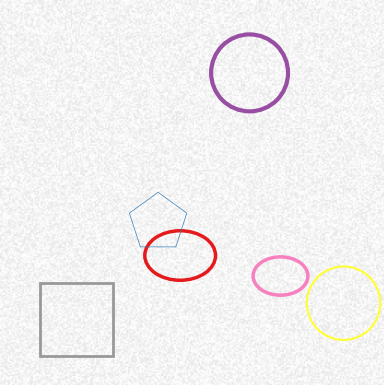[{"shape": "oval", "thickness": 2.5, "radius": 0.46, "center": [0.468, 0.336]}, {"shape": "pentagon", "thickness": 0.5, "radius": 0.39, "center": [0.411, 0.422]}, {"shape": "circle", "thickness": 3, "radius": 0.5, "center": [0.648, 0.811]}, {"shape": "circle", "thickness": 1.5, "radius": 0.48, "center": [0.892, 0.212]}, {"shape": "oval", "thickness": 2.5, "radius": 0.36, "center": [0.729, 0.283]}, {"shape": "square", "thickness": 2, "radius": 0.47, "center": [0.199, 0.17]}]